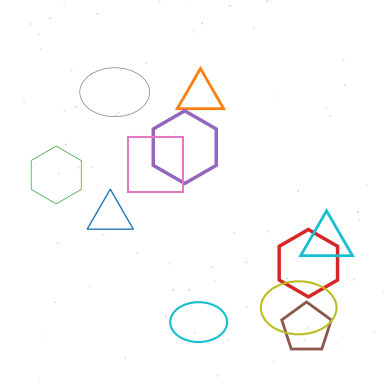[{"shape": "triangle", "thickness": 1, "radius": 0.35, "center": [0.286, 0.439]}, {"shape": "triangle", "thickness": 2, "radius": 0.35, "center": [0.521, 0.753]}, {"shape": "hexagon", "thickness": 0.5, "radius": 0.38, "center": [0.146, 0.545]}, {"shape": "hexagon", "thickness": 2.5, "radius": 0.44, "center": [0.801, 0.316]}, {"shape": "hexagon", "thickness": 2.5, "radius": 0.47, "center": [0.48, 0.618]}, {"shape": "pentagon", "thickness": 2, "radius": 0.34, "center": [0.796, 0.148]}, {"shape": "square", "thickness": 1.5, "radius": 0.35, "center": [0.404, 0.573]}, {"shape": "oval", "thickness": 0.5, "radius": 0.45, "center": [0.298, 0.76]}, {"shape": "oval", "thickness": 1.5, "radius": 0.49, "center": [0.776, 0.2]}, {"shape": "oval", "thickness": 1.5, "radius": 0.37, "center": [0.516, 0.163]}, {"shape": "triangle", "thickness": 2, "radius": 0.39, "center": [0.848, 0.375]}]